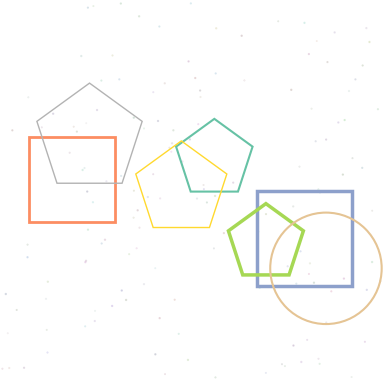[{"shape": "pentagon", "thickness": 1.5, "radius": 0.52, "center": [0.557, 0.587]}, {"shape": "square", "thickness": 2, "radius": 0.55, "center": [0.187, 0.534]}, {"shape": "square", "thickness": 2.5, "radius": 0.62, "center": [0.79, 0.381]}, {"shape": "pentagon", "thickness": 2.5, "radius": 0.51, "center": [0.691, 0.369]}, {"shape": "pentagon", "thickness": 1, "radius": 0.62, "center": [0.471, 0.51]}, {"shape": "circle", "thickness": 1.5, "radius": 0.72, "center": [0.847, 0.303]}, {"shape": "pentagon", "thickness": 1, "radius": 0.72, "center": [0.233, 0.64]}]